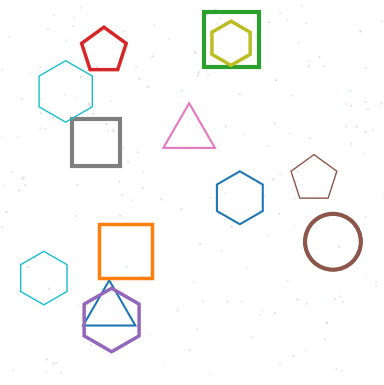[{"shape": "triangle", "thickness": 1.5, "radius": 0.39, "center": [0.284, 0.194]}, {"shape": "hexagon", "thickness": 1.5, "radius": 0.34, "center": [0.623, 0.486]}, {"shape": "square", "thickness": 2.5, "radius": 0.35, "center": [0.326, 0.348]}, {"shape": "square", "thickness": 3, "radius": 0.36, "center": [0.602, 0.898]}, {"shape": "pentagon", "thickness": 2.5, "radius": 0.3, "center": [0.27, 0.868]}, {"shape": "hexagon", "thickness": 2.5, "radius": 0.41, "center": [0.29, 0.169]}, {"shape": "pentagon", "thickness": 1, "radius": 0.31, "center": [0.815, 0.536]}, {"shape": "circle", "thickness": 3, "radius": 0.36, "center": [0.865, 0.372]}, {"shape": "triangle", "thickness": 1.5, "radius": 0.39, "center": [0.491, 0.655]}, {"shape": "square", "thickness": 3, "radius": 0.31, "center": [0.249, 0.63]}, {"shape": "hexagon", "thickness": 2.5, "radius": 0.29, "center": [0.6, 0.888]}, {"shape": "hexagon", "thickness": 1, "radius": 0.4, "center": [0.171, 0.763]}, {"shape": "hexagon", "thickness": 1, "radius": 0.35, "center": [0.114, 0.278]}]